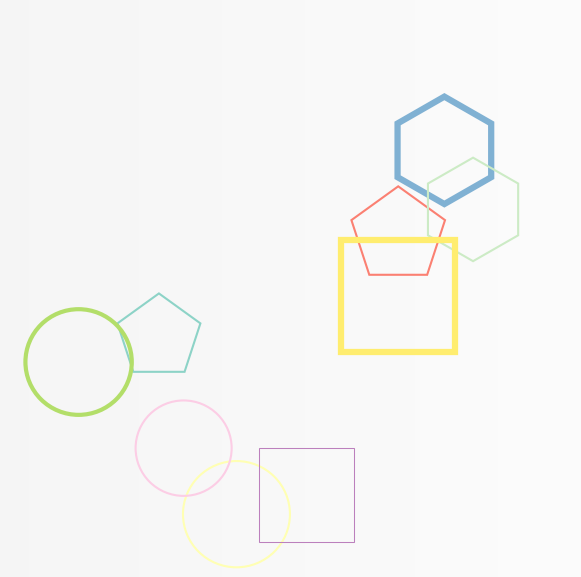[{"shape": "pentagon", "thickness": 1, "radius": 0.38, "center": [0.273, 0.416]}, {"shape": "circle", "thickness": 1, "radius": 0.46, "center": [0.407, 0.109]}, {"shape": "pentagon", "thickness": 1, "radius": 0.42, "center": [0.685, 0.592]}, {"shape": "hexagon", "thickness": 3, "radius": 0.47, "center": [0.765, 0.739]}, {"shape": "circle", "thickness": 2, "radius": 0.46, "center": [0.135, 0.372]}, {"shape": "circle", "thickness": 1, "radius": 0.41, "center": [0.316, 0.223]}, {"shape": "square", "thickness": 0.5, "radius": 0.41, "center": [0.527, 0.142]}, {"shape": "hexagon", "thickness": 1, "radius": 0.45, "center": [0.814, 0.637]}, {"shape": "square", "thickness": 3, "radius": 0.49, "center": [0.685, 0.486]}]